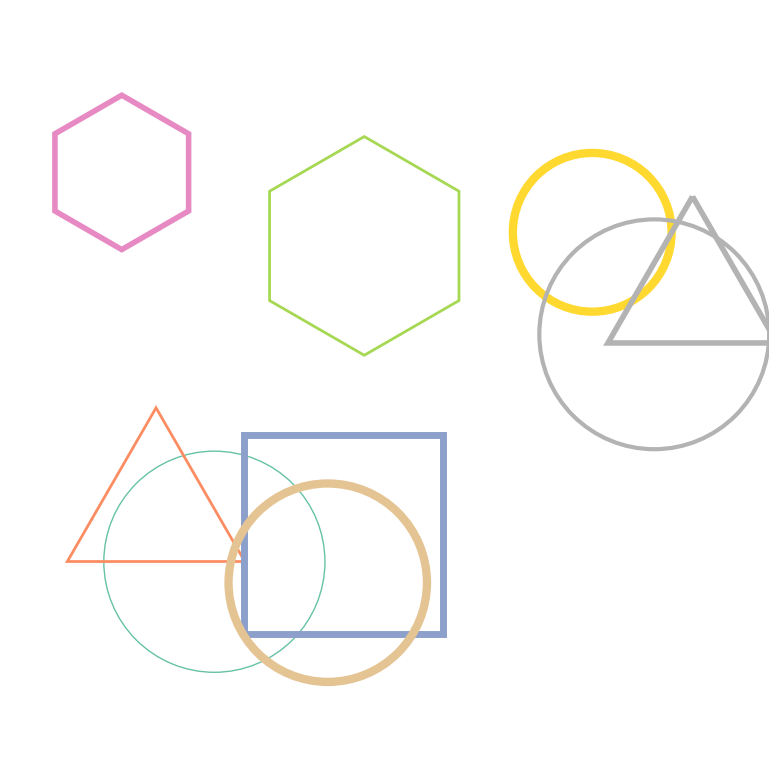[{"shape": "circle", "thickness": 0.5, "radius": 0.72, "center": [0.278, 0.27]}, {"shape": "triangle", "thickness": 1, "radius": 0.67, "center": [0.203, 0.337]}, {"shape": "square", "thickness": 2.5, "radius": 0.65, "center": [0.446, 0.306]}, {"shape": "hexagon", "thickness": 2, "radius": 0.5, "center": [0.158, 0.776]}, {"shape": "hexagon", "thickness": 1, "radius": 0.71, "center": [0.473, 0.681]}, {"shape": "circle", "thickness": 3, "radius": 0.52, "center": [0.769, 0.698]}, {"shape": "circle", "thickness": 3, "radius": 0.64, "center": [0.426, 0.243]}, {"shape": "triangle", "thickness": 2, "radius": 0.63, "center": [0.899, 0.618]}, {"shape": "circle", "thickness": 1.5, "radius": 0.75, "center": [0.85, 0.566]}]